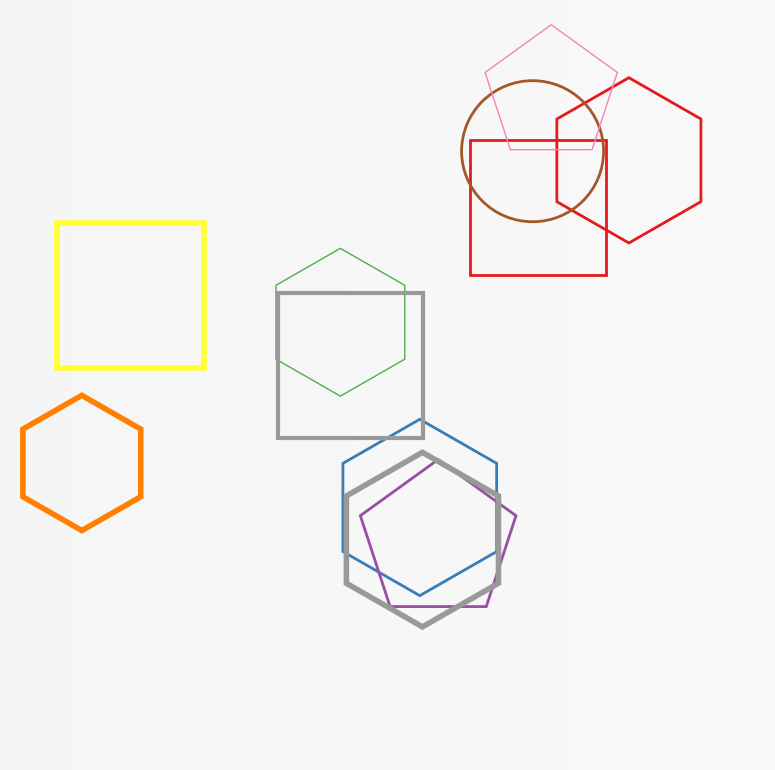[{"shape": "square", "thickness": 1, "radius": 0.44, "center": [0.694, 0.73]}, {"shape": "hexagon", "thickness": 1, "radius": 0.54, "center": [0.811, 0.792]}, {"shape": "hexagon", "thickness": 1, "radius": 0.57, "center": [0.542, 0.341]}, {"shape": "hexagon", "thickness": 0.5, "radius": 0.48, "center": [0.439, 0.581]}, {"shape": "pentagon", "thickness": 1, "radius": 0.53, "center": [0.565, 0.298]}, {"shape": "hexagon", "thickness": 2, "radius": 0.44, "center": [0.106, 0.399]}, {"shape": "square", "thickness": 2, "radius": 0.47, "center": [0.168, 0.616]}, {"shape": "circle", "thickness": 1, "radius": 0.46, "center": [0.687, 0.804]}, {"shape": "pentagon", "thickness": 0.5, "radius": 0.45, "center": [0.711, 0.878]}, {"shape": "square", "thickness": 1.5, "radius": 0.47, "center": [0.452, 0.525]}, {"shape": "hexagon", "thickness": 2, "radius": 0.57, "center": [0.545, 0.299]}]